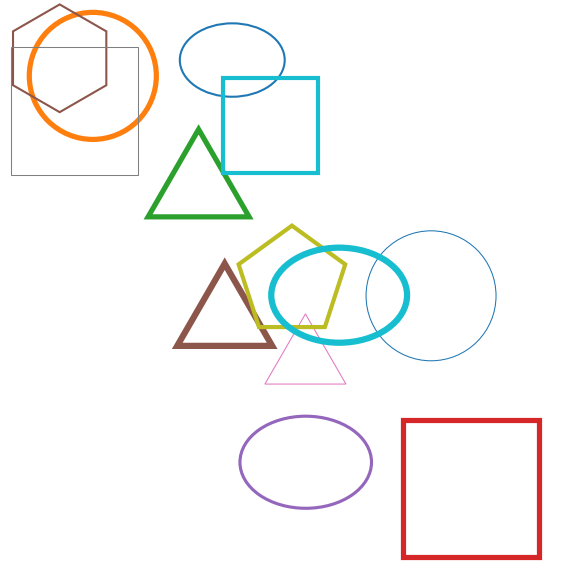[{"shape": "oval", "thickness": 1, "radius": 0.45, "center": [0.402, 0.895]}, {"shape": "circle", "thickness": 0.5, "radius": 0.56, "center": [0.746, 0.487]}, {"shape": "circle", "thickness": 2.5, "radius": 0.55, "center": [0.161, 0.868]}, {"shape": "triangle", "thickness": 2.5, "radius": 0.5, "center": [0.344, 0.674]}, {"shape": "square", "thickness": 2.5, "radius": 0.59, "center": [0.815, 0.153]}, {"shape": "oval", "thickness": 1.5, "radius": 0.57, "center": [0.529, 0.199]}, {"shape": "triangle", "thickness": 3, "radius": 0.47, "center": [0.389, 0.448]}, {"shape": "hexagon", "thickness": 1, "radius": 0.47, "center": [0.103, 0.898]}, {"shape": "triangle", "thickness": 0.5, "radius": 0.4, "center": [0.529, 0.375]}, {"shape": "square", "thickness": 0.5, "radius": 0.55, "center": [0.129, 0.807]}, {"shape": "pentagon", "thickness": 2, "radius": 0.49, "center": [0.505, 0.511]}, {"shape": "square", "thickness": 2, "radius": 0.41, "center": [0.468, 0.782]}, {"shape": "oval", "thickness": 3, "radius": 0.59, "center": [0.587, 0.488]}]